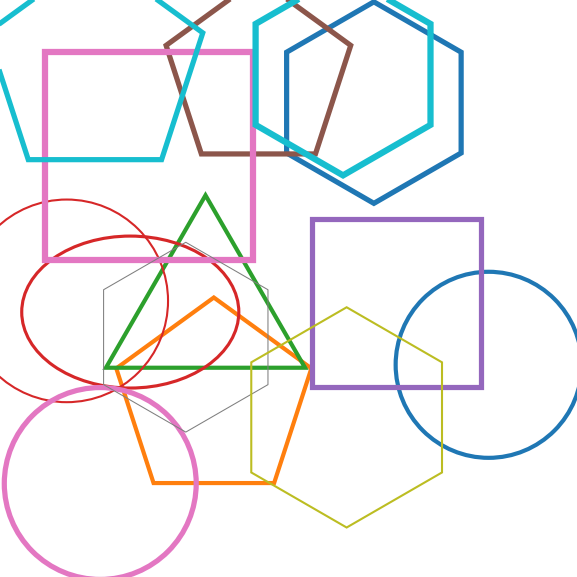[{"shape": "circle", "thickness": 2, "radius": 0.81, "center": [0.846, 0.367]}, {"shape": "hexagon", "thickness": 2.5, "radius": 0.87, "center": [0.647, 0.821]}, {"shape": "pentagon", "thickness": 2, "radius": 0.89, "center": [0.37, 0.306]}, {"shape": "triangle", "thickness": 2, "radius": 1.0, "center": [0.356, 0.462]}, {"shape": "oval", "thickness": 1.5, "radius": 0.94, "center": [0.226, 0.459]}, {"shape": "circle", "thickness": 1, "radius": 0.88, "center": [0.116, 0.478]}, {"shape": "square", "thickness": 2.5, "radius": 0.73, "center": [0.687, 0.474]}, {"shape": "pentagon", "thickness": 2.5, "radius": 0.84, "center": [0.447, 0.869]}, {"shape": "circle", "thickness": 2.5, "radius": 0.83, "center": [0.174, 0.162]}, {"shape": "square", "thickness": 3, "radius": 0.9, "center": [0.258, 0.73]}, {"shape": "hexagon", "thickness": 0.5, "radius": 0.82, "center": [0.322, 0.415]}, {"shape": "hexagon", "thickness": 1, "radius": 0.95, "center": [0.6, 0.276]}, {"shape": "pentagon", "thickness": 2.5, "radius": 0.98, "center": [0.164, 0.882]}, {"shape": "hexagon", "thickness": 3, "radius": 0.87, "center": [0.594, 0.87]}]